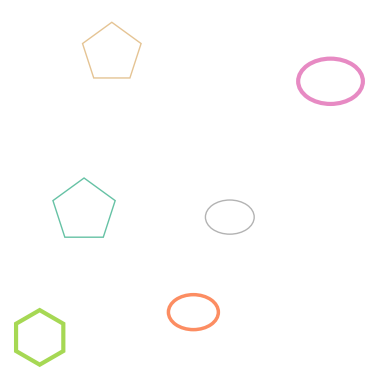[{"shape": "pentagon", "thickness": 1, "radius": 0.42, "center": [0.218, 0.453]}, {"shape": "oval", "thickness": 2.5, "radius": 0.32, "center": [0.502, 0.189]}, {"shape": "oval", "thickness": 3, "radius": 0.42, "center": [0.859, 0.789]}, {"shape": "hexagon", "thickness": 3, "radius": 0.35, "center": [0.103, 0.124]}, {"shape": "pentagon", "thickness": 1, "radius": 0.4, "center": [0.29, 0.862]}, {"shape": "oval", "thickness": 1, "radius": 0.32, "center": [0.597, 0.436]}]